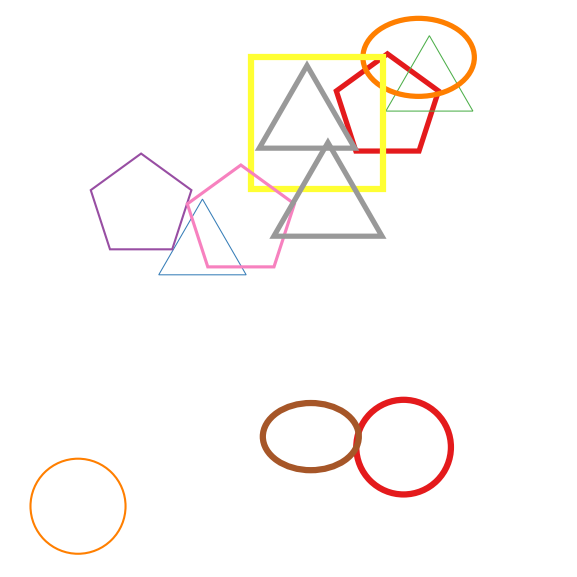[{"shape": "circle", "thickness": 3, "radius": 0.41, "center": [0.699, 0.225]}, {"shape": "pentagon", "thickness": 2.5, "radius": 0.47, "center": [0.671, 0.813]}, {"shape": "triangle", "thickness": 0.5, "radius": 0.44, "center": [0.351, 0.567]}, {"shape": "triangle", "thickness": 0.5, "radius": 0.44, "center": [0.744, 0.85]}, {"shape": "pentagon", "thickness": 1, "radius": 0.46, "center": [0.244, 0.642]}, {"shape": "oval", "thickness": 2.5, "radius": 0.48, "center": [0.725, 0.9]}, {"shape": "circle", "thickness": 1, "radius": 0.41, "center": [0.135, 0.123]}, {"shape": "square", "thickness": 3, "radius": 0.57, "center": [0.549, 0.786]}, {"shape": "oval", "thickness": 3, "radius": 0.42, "center": [0.538, 0.243]}, {"shape": "pentagon", "thickness": 1.5, "radius": 0.49, "center": [0.417, 0.616]}, {"shape": "triangle", "thickness": 2.5, "radius": 0.48, "center": [0.532, 0.79]}, {"shape": "triangle", "thickness": 2.5, "radius": 0.54, "center": [0.568, 0.644]}]